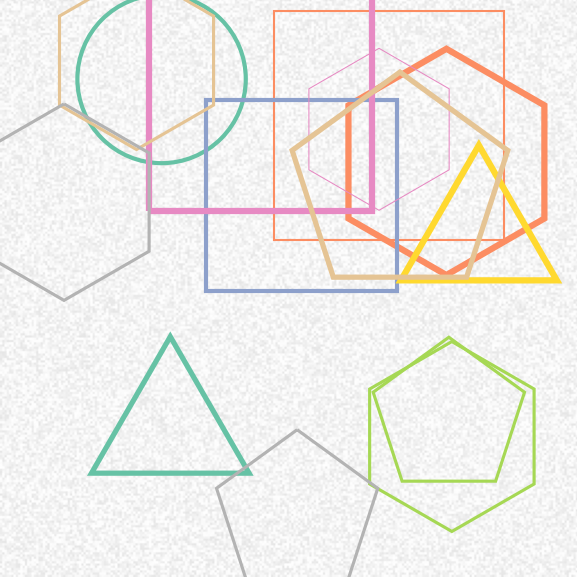[{"shape": "triangle", "thickness": 2.5, "radius": 0.79, "center": [0.295, 0.259]}, {"shape": "circle", "thickness": 2, "radius": 0.73, "center": [0.28, 0.862]}, {"shape": "hexagon", "thickness": 3, "radius": 0.98, "center": [0.773, 0.719]}, {"shape": "square", "thickness": 1, "radius": 0.99, "center": [0.673, 0.782]}, {"shape": "square", "thickness": 2, "radius": 0.83, "center": [0.522, 0.661]}, {"shape": "square", "thickness": 3, "radius": 0.97, "center": [0.451, 0.828]}, {"shape": "hexagon", "thickness": 0.5, "radius": 0.7, "center": [0.656, 0.775]}, {"shape": "hexagon", "thickness": 1.5, "radius": 0.82, "center": [0.782, 0.243]}, {"shape": "pentagon", "thickness": 1.5, "radius": 0.69, "center": [0.777, 0.277]}, {"shape": "triangle", "thickness": 3, "radius": 0.78, "center": [0.829, 0.592]}, {"shape": "pentagon", "thickness": 2.5, "radius": 0.98, "center": [0.693, 0.678]}, {"shape": "hexagon", "thickness": 1.5, "radius": 0.77, "center": [0.236, 0.894]}, {"shape": "hexagon", "thickness": 1.5, "radius": 0.85, "center": [0.111, 0.649]}, {"shape": "pentagon", "thickness": 1.5, "radius": 0.73, "center": [0.515, 0.108]}]